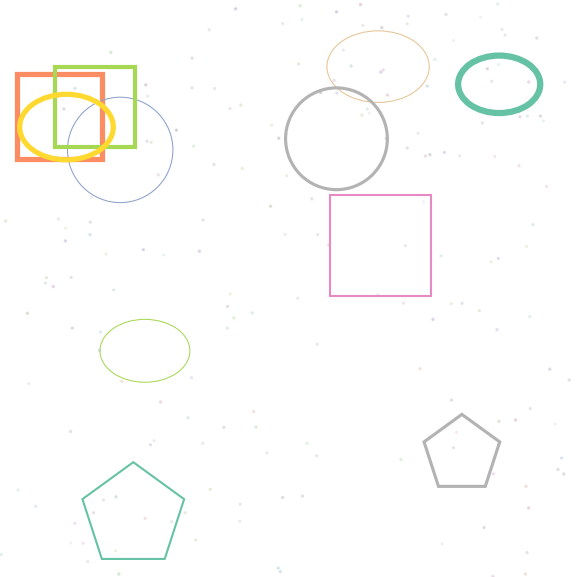[{"shape": "oval", "thickness": 3, "radius": 0.36, "center": [0.864, 0.853]}, {"shape": "pentagon", "thickness": 1, "radius": 0.46, "center": [0.231, 0.106]}, {"shape": "square", "thickness": 2.5, "radius": 0.37, "center": [0.104, 0.798]}, {"shape": "circle", "thickness": 0.5, "radius": 0.46, "center": [0.208, 0.74]}, {"shape": "square", "thickness": 1, "radius": 0.44, "center": [0.659, 0.574]}, {"shape": "oval", "thickness": 0.5, "radius": 0.39, "center": [0.251, 0.392]}, {"shape": "square", "thickness": 2, "radius": 0.35, "center": [0.165, 0.813]}, {"shape": "oval", "thickness": 2.5, "radius": 0.41, "center": [0.115, 0.779]}, {"shape": "oval", "thickness": 0.5, "radius": 0.44, "center": [0.655, 0.884]}, {"shape": "circle", "thickness": 1.5, "radius": 0.44, "center": [0.583, 0.759]}, {"shape": "pentagon", "thickness": 1.5, "radius": 0.34, "center": [0.8, 0.213]}]